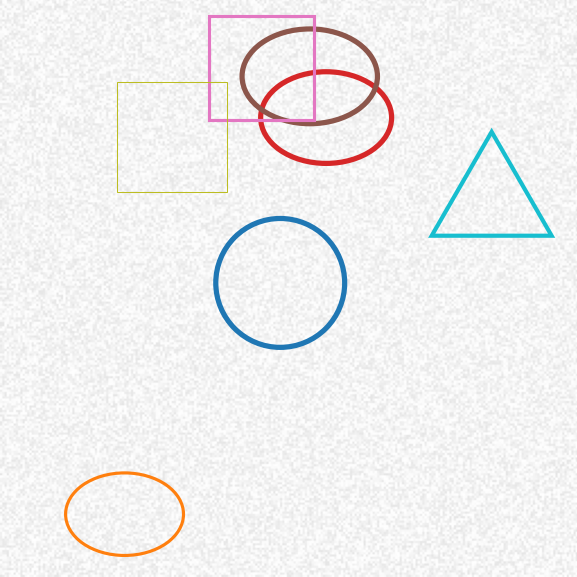[{"shape": "circle", "thickness": 2.5, "radius": 0.56, "center": [0.485, 0.509]}, {"shape": "oval", "thickness": 1.5, "radius": 0.51, "center": [0.216, 0.109]}, {"shape": "oval", "thickness": 2.5, "radius": 0.57, "center": [0.565, 0.796]}, {"shape": "oval", "thickness": 2.5, "radius": 0.59, "center": [0.536, 0.867]}, {"shape": "square", "thickness": 1.5, "radius": 0.45, "center": [0.452, 0.881]}, {"shape": "square", "thickness": 0.5, "radius": 0.47, "center": [0.298, 0.762]}, {"shape": "triangle", "thickness": 2, "radius": 0.6, "center": [0.851, 0.651]}]